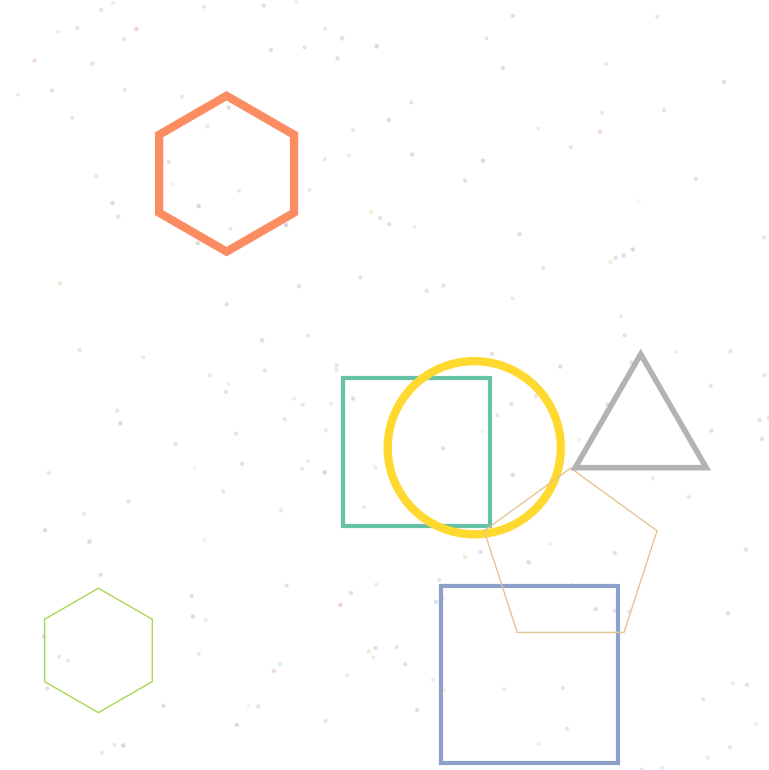[{"shape": "square", "thickness": 1.5, "radius": 0.48, "center": [0.54, 0.413]}, {"shape": "hexagon", "thickness": 3, "radius": 0.51, "center": [0.294, 0.774]}, {"shape": "square", "thickness": 1.5, "radius": 0.58, "center": [0.688, 0.124]}, {"shape": "hexagon", "thickness": 0.5, "radius": 0.4, "center": [0.128, 0.155]}, {"shape": "circle", "thickness": 3, "radius": 0.56, "center": [0.616, 0.419]}, {"shape": "pentagon", "thickness": 0.5, "radius": 0.59, "center": [0.741, 0.274]}, {"shape": "triangle", "thickness": 2, "radius": 0.49, "center": [0.832, 0.442]}]